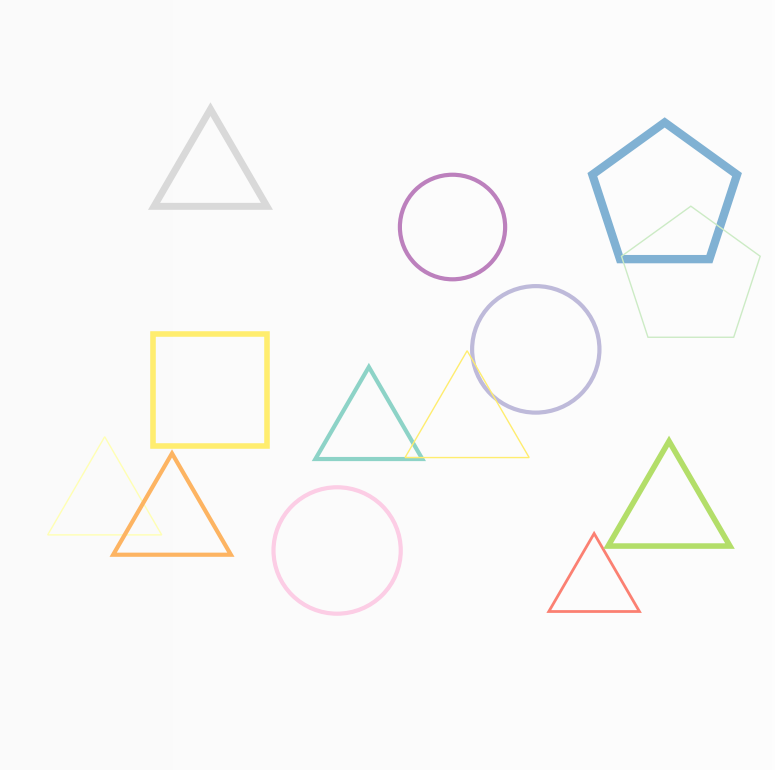[{"shape": "triangle", "thickness": 1.5, "radius": 0.4, "center": [0.476, 0.444]}, {"shape": "triangle", "thickness": 0.5, "radius": 0.42, "center": [0.135, 0.348]}, {"shape": "circle", "thickness": 1.5, "radius": 0.41, "center": [0.691, 0.546]}, {"shape": "triangle", "thickness": 1, "radius": 0.34, "center": [0.767, 0.24]}, {"shape": "pentagon", "thickness": 3, "radius": 0.49, "center": [0.858, 0.743]}, {"shape": "triangle", "thickness": 1.5, "radius": 0.44, "center": [0.222, 0.323]}, {"shape": "triangle", "thickness": 2, "radius": 0.45, "center": [0.863, 0.336]}, {"shape": "circle", "thickness": 1.5, "radius": 0.41, "center": [0.435, 0.285]}, {"shape": "triangle", "thickness": 2.5, "radius": 0.42, "center": [0.272, 0.774]}, {"shape": "circle", "thickness": 1.5, "radius": 0.34, "center": [0.584, 0.705]}, {"shape": "pentagon", "thickness": 0.5, "radius": 0.47, "center": [0.891, 0.638]}, {"shape": "square", "thickness": 2, "radius": 0.37, "center": [0.271, 0.494]}, {"shape": "triangle", "thickness": 0.5, "radius": 0.46, "center": [0.603, 0.452]}]